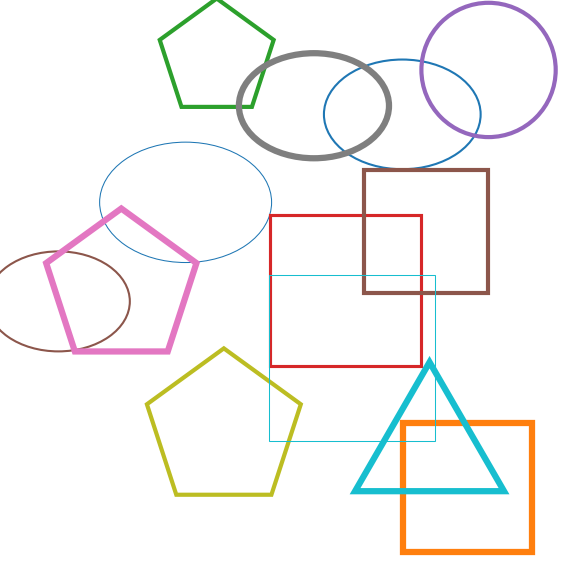[{"shape": "oval", "thickness": 0.5, "radius": 0.74, "center": [0.321, 0.649]}, {"shape": "oval", "thickness": 1, "radius": 0.68, "center": [0.697, 0.801]}, {"shape": "square", "thickness": 3, "radius": 0.56, "center": [0.809, 0.155]}, {"shape": "pentagon", "thickness": 2, "radius": 0.52, "center": [0.375, 0.898]}, {"shape": "square", "thickness": 1.5, "radius": 0.65, "center": [0.598, 0.497]}, {"shape": "circle", "thickness": 2, "radius": 0.58, "center": [0.846, 0.878]}, {"shape": "oval", "thickness": 1, "radius": 0.62, "center": [0.101, 0.477]}, {"shape": "square", "thickness": 2, "radius": 0.53, "center": [0.738, 0.598]}, {"shape": "pentagon", "thickness": 3, "radius": 0.68, "center": [0.21, 0.501]}, {"shape": "oval", "thickness": 3, "radius": 0.65, "center": [0.544, 0.816]}, {"shape": "pentagon", "thickness": 2, "radius": 0.7, "center": [0.388, 0.256]}, {"shape": "triangle", "thickness": 3, "radius": 0.74, "center": [0.744, 0.223]}, {"shape": "square", "thickness": 0.5, "radius": 0.72, "center": [0.61, 0.379]}]